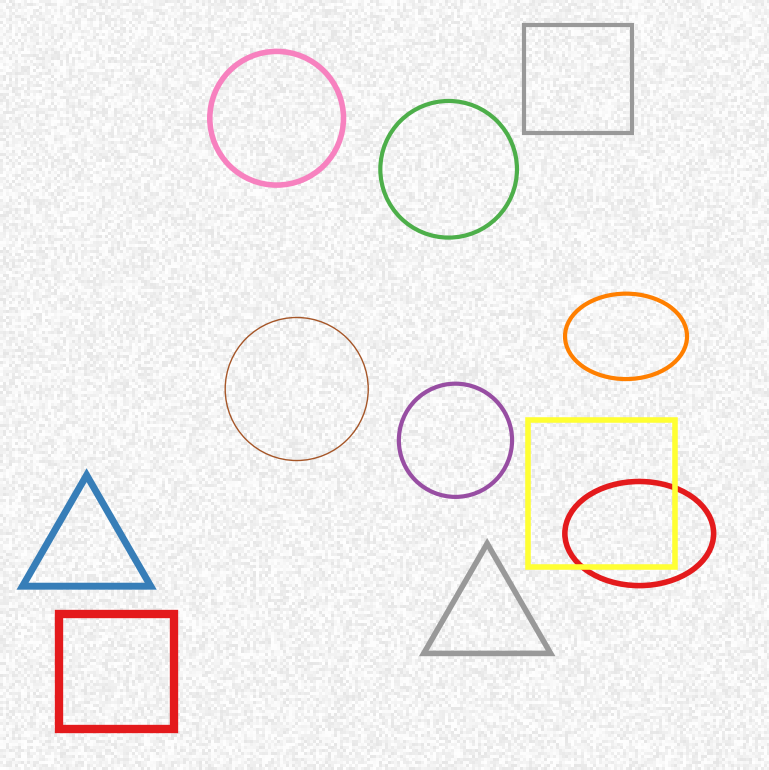[{"shape": "oval", "thickness": 2, "radius": 0.48, "center": [0.83, 0.307]}, {"shape": "square", "thickness": 3, "radius": 0.37, "center": [0.151, 0.128]}, {"shape": "triangle", "thickness": 2.5, "radius": 0.48, "center": [0.113, 0.287]}, {"shape": "circle", "thickness": 1.5, "radius": 0.44, "center": [0.583, 0.78]}, {"shape": "circle", "thickness": 1.5, "radius": 0.37, "center": [0.592, 0.428]}, {"shape": "oval", "thickness": 1.5, "radius": 0.4, "center": [0.813, 0.563]}, {"shape": "square", "thickness": 2, "radius": 0.48, "center": [0.781, 0.359]}, {"shape": "circle", "thickness": 0.5, "radius": 0.46, "center": [0.385, 0.495]}, {"shape": "circle", "thickness": 2, "radius": 0.43, "center": [0.359, 0.846]}, {"shape": "square", "thickness": 1.5, "radius": 0.35, "center": [0.75, 0.898]}, {"shape": "triangle", "thickness": 2, "radius": 0.48, "center": [0.633, 0.199]}]